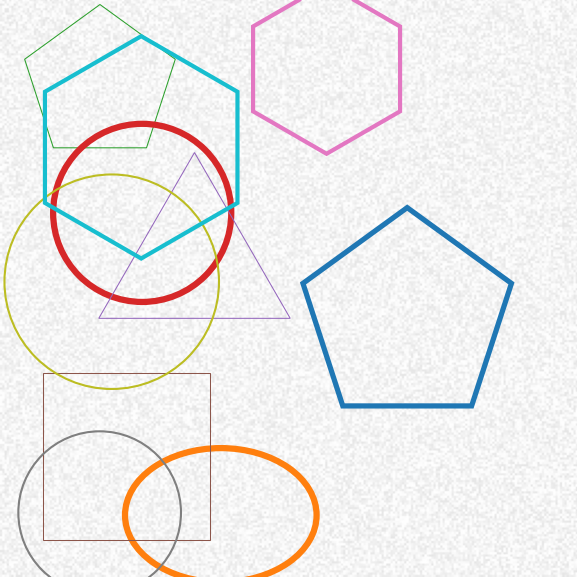[{"shape": "pentagon", "thickness": 2.5, "radius": 0.95, "center": [0.705, 0.45]}, {"shape": "oval", "thickness": 3, "radius": 0.83, "center": [0.382, 0.107]}, {"shape": "pentagon", "thickness": 0.5, "radius": 0.69, "center": [0.173, 0.854]}, {"shape": "circle", "thickness": 3, "radius": 0.77, "center": [0.246, 0.631]}, {"shape": "triangle", "thickness": 0.5, "radius": 0.96, "center": [0.337, 0.544]}, {"shape": "square", "thickness": 0.5, "radius": 0.72, "center": [0.22, 0.209]}, {"shape": "hexagon", "thickness": 2, "radius": 0.73, "center": [0.565, 0.88]}, {"shape": "circle", "thickness": 1, "radius": 0.7, "center": [0.173, 0.111]}, {"shape": "circle", "thickness": 1, "radius": 0.93, "center": [0.193, 0.511]}, {"shape": "hexagon", "thickness": 2, "radius": 0.96, "center": [0.245, 0.744]}]